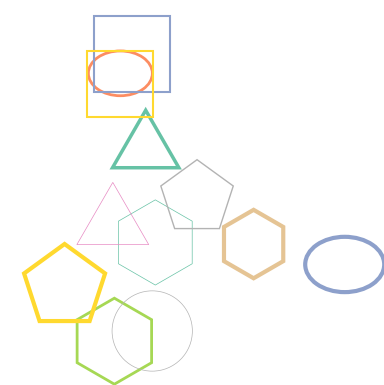[{"shape": "hexagon", "thickness": 0.5, "radius": 0.55, "center": [0.403, 0.37]}, {"shape": "triangle", "thickness": 2.5, "radius": 0.5, "center": [0.378, 0.614]}, {"shape": "oval", "thickness": 2, "radius": 0.42, "center": [0.313, 0.81]}, {"shape": "oval", "thickness": 3, "radius": 0.51, "center": [0.895, 0.313]}, {"shape": "square", "thickness": 1.5, "radius": 0.49, "center": [0.343, 0.86]}, {"shape": "triangle", "thickness": 0.5, "radius": 0.54, "center": [0.293, 0.419]}, {"shape": "hexagon", "thickness": 2, "radius": 0.56, "center": [0.297, 0.114]}, {"shape": "square", "thickness": 1.5, "radius": 0.43, "center": [0.311, 0.782]}, {"shape": "pentagon", "thickness": 3, "radius": 0.55, "center": [0.168, 0.256]}, {"shape": "hexagon", "thickness": 3, "radius": 0.44, "center": [0.659, 0.366]}, {"shape": "pentagon", "thickness": 1, "radius": 0.49, "center": [0.512, 0.486]}, {"shape": "circle", "thickness": 0.5, "radius": 0.52, "center": [0.395, 0.14]}]